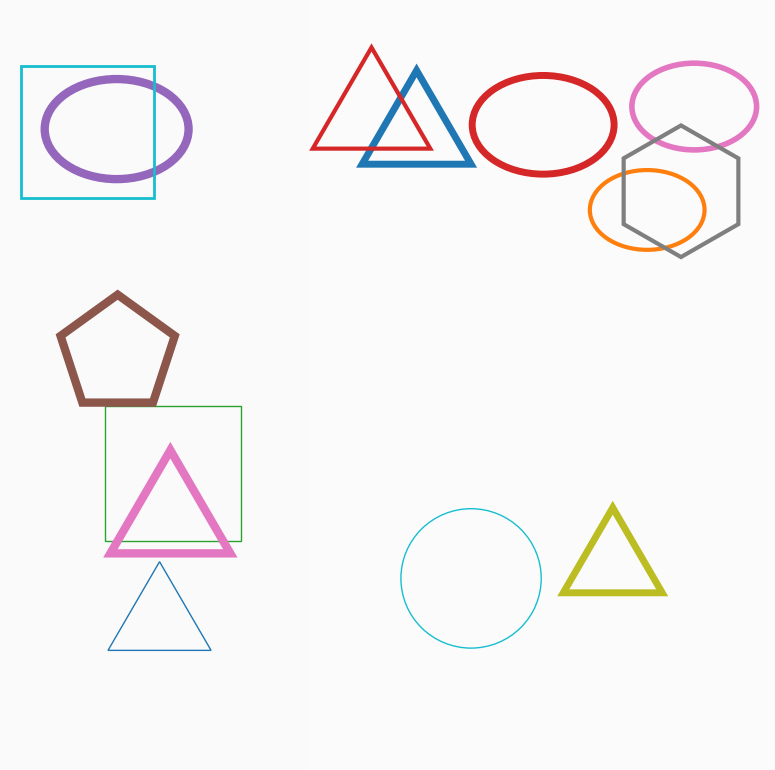[{"shape": "triangle", "thickness": 2.5, "radius": 0.41, "center": [0.538, 0.827]}, {"shape": "triangle", "thickness": 0.5, "radius": 0.38, "center": [0.206, 0.194]}, {"shape": "oval", "thickness": 1.5, "radius": 0.37, "center": [0.835, 0.727]}, {"shape": "square", "thickness": 0.5, "radius": 0.44, "center": [0.223, 0.385]}, {"shape": "triangle", "thickness": 1.5, "radius": 0.44, "center": [0.479, 0.851]}, {"shape": "oval", "thickness": 2.5, "radius": 0.46, "center": [0.701, 0.838]}, {"shape": "oval", "thickness": 3, "radius": 0.46, "center": [0.151, 0.832]}, {"shape": "pentagon", "thickness": 3, "radius": 0.39, "center": [0.152, 0.54]}, {"shape": "triangle", "thickness": 3, "radius": 0.45, "center": [0.22, 0.326]}, {"shape": "oval", "thickness": 2, "radius": 0.4, "center": [0.896, 0.862]}, {"shape": "hexagon", "thickness": 1.5, "radius": 0.43, "center": [0.879, 0.752]}, {"shape": "triangle", "thickness": 2.5, "radius": 0.37, "center": [0.791, 0.267]}, {"shape": "square", "thickness": 1, "radius": 0.43, "center": [0.113, 0.829]}, {"shape": "circle", "thickness": 0.5, "radius": 0.45, "center": [0.608, 0.249]}]